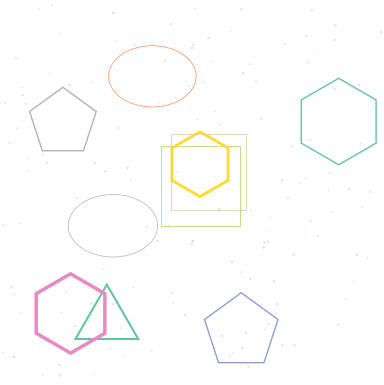[{"shape": "triangle", "thickness": 1.5, "radius": 0.47, "center": [0.278, 0.167]}, {"shape": "hexagon", "thickness": 1, "radius": 0.56, "center": [0.88, 0.684]}, {"shape": "oval", "thickness": 0.5, "radius": 0.57, "center": [0.396, 0.802]}, {"shape": "pentagon", "thickness": 1, "radius": 0.5, "center": [0.627, 0.139]}, {"shape": "hexagon", "thickness": 2.5, "radius": 0.51, "center": [0.183, 0.186]}, {"shape": "square", "thickness": 0.5, "radius": 0.52, "center": [0.521, 0.518]}, {"shape": "hexagon", "thickness": 2, "radius": 0.42, "center": [0.52, 0.574]}, {"shape": "square", "thickness": 0.5, "radius": 0.49, "center": [0.541, 0.553]}, {"shape": "pentagon", "thickness": 1, "radius": 0.46, "center": [0.163, 0.682]}, {"shape": "oval", "thickness": 0.5, "radius": 0.58, "center": [0.293, 0.414]}]